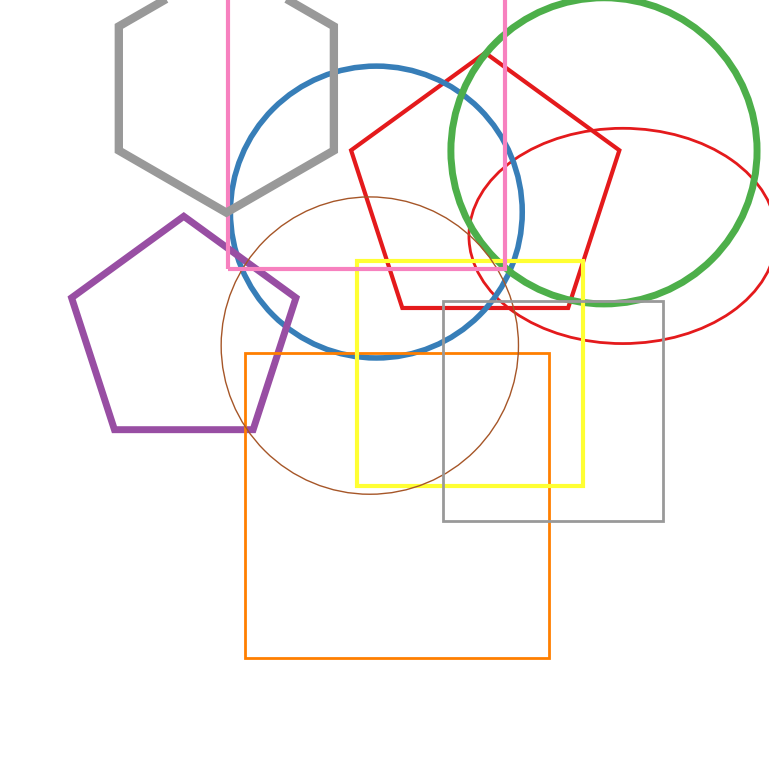[{"shape": "oval", "thickness": 1, "radius": 1.0, "center": [0.809, 0.694]}, {"shape": "pentagon", "thickness": 1.5, "radius": 0.92, "center": [0.63, 0.748]}, {"shape": "circle", "thickness": 2, "radius": 0.95, "center": [0.489, 0.725]}, {"shape": "circle", "thickness": 2.5, "radius": 0.99, "center": [0.784, 0.804]}, {"shape": "pentagon", "thickness": 2.5, "radius": 0.77, "center": [0.239, 0.566]}, {"shape": "square", "thickness": 1, "radius": 0.99, "center": [0.516, 0.343]}, {"shape": "square", "thickness": 1.5, "radius": 0.73, "center": [0.611, 0.515]}, {"shape": "circle", "thickness": 0.5, "radius": 0.97, "center": [0.48, 0.551]}, {"shape": "square", "thickness": 1.5, "radius": 0.9, "center": [0.476, 0.83]}, {"shape": "hexagon", "thickness": 3, "radius": 0.81, "center": [0.294, 0.885]}, {"shape": "square", "thickness": 1, "radius": 0.71, "center": [0.718, 0.466]}]